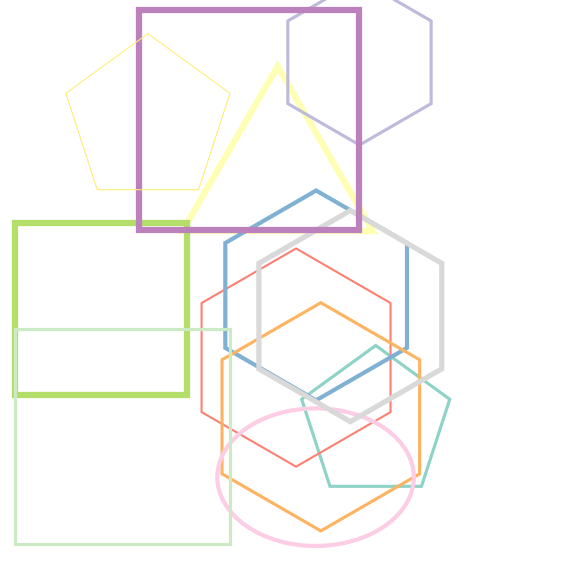[{"shape": "pentagon", "thickness": 1.5, "radius": 0.67, "center": [0.651, 0.266]}, {"shape": "triangle", "thickness": 3, "radius": 0.95, "center": [0.481, 0.694]}, {"shape": "hexagon", "thickness": 1.5, "radius": 0.72, "center": [0.622, 0.891]}, {"shape": "hexagon", "thickness": 1, "radius": 0.94, "center": [0.513, 0.38]}, {"shape": "hexagon", "thickness": 2, "radius": 0.91, "center": [0.547, 0.488]}, {"shape": "hexagon", "thickness": 1.5, "radius": 0.99, "center": [0.556, 0.277]}, {"shape": "square", "thickness": 3, "radius": 0.74, "center": [0.175, 0.464]}, {"shape": "oval", "thickness": 2, "radius": 0.85, "center": [0.546, 0.173]}, {"shape": "hexagon", "thickness": 2.5, "radius": 0.91, "center": [0.607, 0.452]}, {"shape": "square", "thickness": 3, "radius": 0.95, "center": [0.431, 0.792]}, {"shape": "square", "thickness": 1.5, "radius": 0.93, "center": [0.212, 0.243]}, {"shape": "pentagon", "thickness": 0.5, "radius": 0.75, "center": [0.256, 0.791]}]